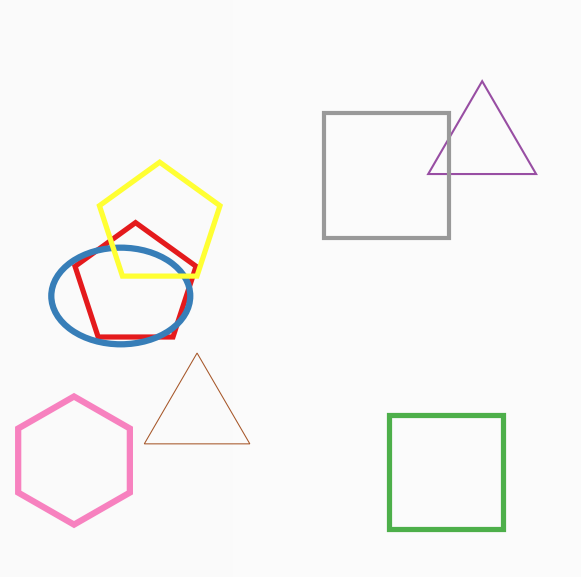[{"shape": "pentagon", "thickness": 2.5, "radius": 0.55, "center": [0.233, 0.504]}, {"shape": "oval", "thickness": 3, "radius": 0.6, "center": [0.208, 0.487]}, {"shape": "square", "thickness": 2.5, "radius": 0.49, "center": [0.767, 0.182]}, {"shape": "triangle", "thickness": 1, "radius": 0.54, "center": [0.83, 0.751]}, {"shape": "pentagon", "thickness": 2.5, "radius": 0.55, "center": [0.275, 0.609]}, {"shape": "triangle", "thickness": 0.5, "radius": 0.52, "center": [0.339, 0.283]}, {"shape": "hexagon", "thickness": 3, "radius": 0.55, "center": [0.127, 0.202]}, {"shape": "square", "thickness": 2, "radius": 0.54, "center": [0.664, 0.695]}]